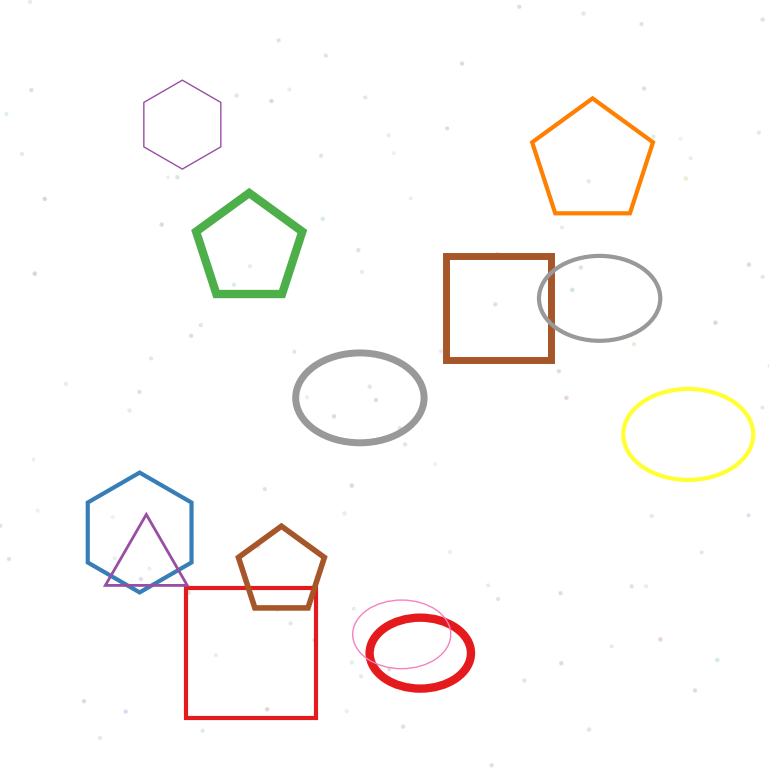[{"shape": "oval", "thickness": 3, "radius": 0.33, "center": [0.546, 0.152]}, {"shape": "square", "thickness": 1.5, "radius": 0.42, "center": [0.326, 0.152]}, {"shape": "hexagon", "thickness": 1.5, "radius": 0.39, "center": [0.181, 0.308]}, {"shape": "pentagon", "thickness": 3, "radius": 0.36, "center": [0.324, 0.677]}, {"shape": "hexagon", "thickness": 0.5, "radius": 0.29, "center": [0.237, 0.838]}, {"shape": "triangle", "thickness": 1, "radius": 0.31, "center": [0.19, 0.27]}, {"shape": "pentagon", "thickness": 1.5, "radius": 0.41, "center": [0.77, 0.79]}, {"shape": "oval", "thickness": 1.5, "radius": 0.42, "center": [0.894, 0.436]}, {"shape": "square", "thickness": 2.5, "radius": 0.34, "center": [0.647, 0.6]}, {"shape": "pentagon", "thickness": 2, "radius": 0.29, "center": [0.365, 0.258]}, {"shape": "oval", "thickness": 0.5, "radius": 0.32, "center": [0.522, 0.176]}, {"shape": "oval", "thickness": 1.5, "radius": 0.39, "center": [0.779, 0.613]}, {"shape": "oval", "thickness": 2.5, "radius": 0.42, "center": [0.467, 0.483]}]